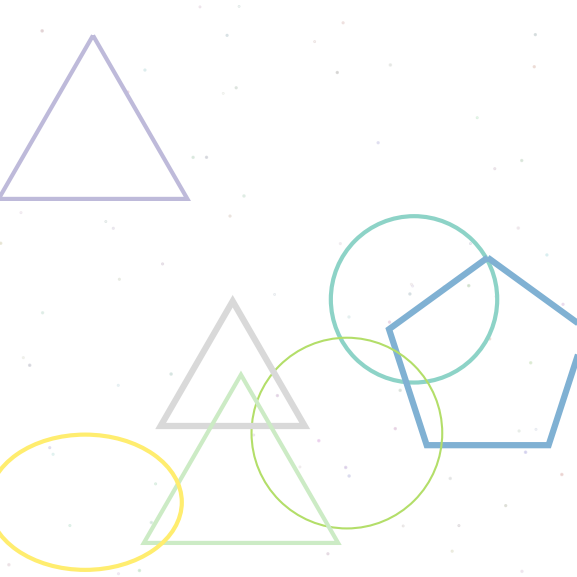[{"shape": "circle", "thickness": 2, "radius": 0.72, "center": [0.717, 0.481]}, {"shape": "triangle", "thickness": 2, "radius": 0.94, "center": [0.161, 0.749]}, {"shape": "pentagon", "thickness": 3, "radius": 0.9, "center": [0.844, 0.374]}, {"shape": "circle", "thickness": 1, "radius": 0.83, "center": [0.601, 0.249]}, {"shape": "triangle", "thickness": 3, "radius": 0.72, "center": [0.403, 0.334]}, {"shape": "triangle", "thickness": 2, "radius": 0.97, "center": [0.417, 0.156]}, {"shape": "oval", "thickness": 2, "radius": 0.84, "center": [0.148, 0.129]}]